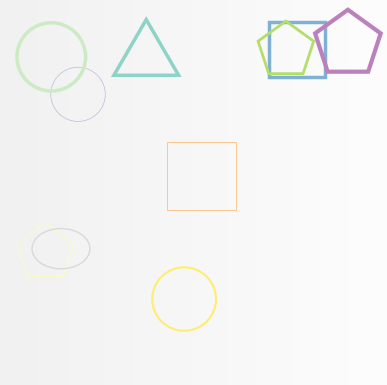[{"shape": "triangle", "thickness": 2.5, "radius": 0.48, "center": [0.377, 0.853]}, {"shape": "pentagon", "thickness": 0.5, "radius": 0.39, "center": [0.117, 0.344]}, {"shape": "circle", "thickness": 0.5, "radius": 0.35, "center": [0.201, 0.755]}, {"shape": "square", "thickness": 2.5, "radius": 0.36, "center": [0.768, 0.872]}, {"shape": "square", "thickness": 0.5, "radius": 0.45, "center": [0.519, 0.543]}, {"shape": "pentagon", "thickness": 2, "radius": 0.38, "center": [0.738, 0.87]}, {"shape": "oval", "thickness": 1, "radius": 0.37, "center": [0.157, 0.354]}, {"shape": "pentagon", "thickness": 3, "radius": 0.44, "center": [0.898, 0.886]}, {"shape": "circle", "thickness": 2.5, "radius": 0.44, "center": [0.132, 0.852]}, {"shape": "circle", "thickness": 1.5, "radius": 0.41, "center": [0.475, 0.223]}]